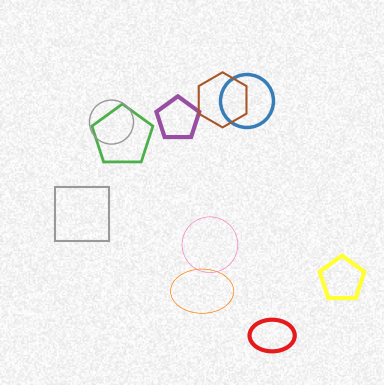[{"shape": "oval", "thickness": 3, "radius": 0.29, "center": [0.707, 0.128]}, {"shape": "circle", "thickness": 2.5, "radius": 0.34, "center": [0.642, 0.738]}, {"shape": "pentagon", "thickness": 2, "radius": 0.42, "center": [0.318, 0.647]}, {"shape": "pentagon", "thickness": 3, "radius": 0.29, "center": [0.462, 0.691]}, {"shape": "oval", "thickness": 0.5, "radius": 0.41, "center": [0.525, 0.244]}, {"shape": "pentagon", "thickness": 3, "radius": 0.3, "center": [0.888, 0.275]}, {"shape": "hexagon", "thickness": 1.5, "radius": 0.36, "center": [0.578, 0.741]}, {"shape": "circle", "thickness": 0.5, "radius": 0.36, "center": [0.545, 0.364]}, {"shape": "circle", "thickness": 1, "radius": 0.29, "center": [0.29, 0.683]}, {"shape": "square", "thickness": 1.5, "radius": 0.35, "center": [0.214, 0.445]}]